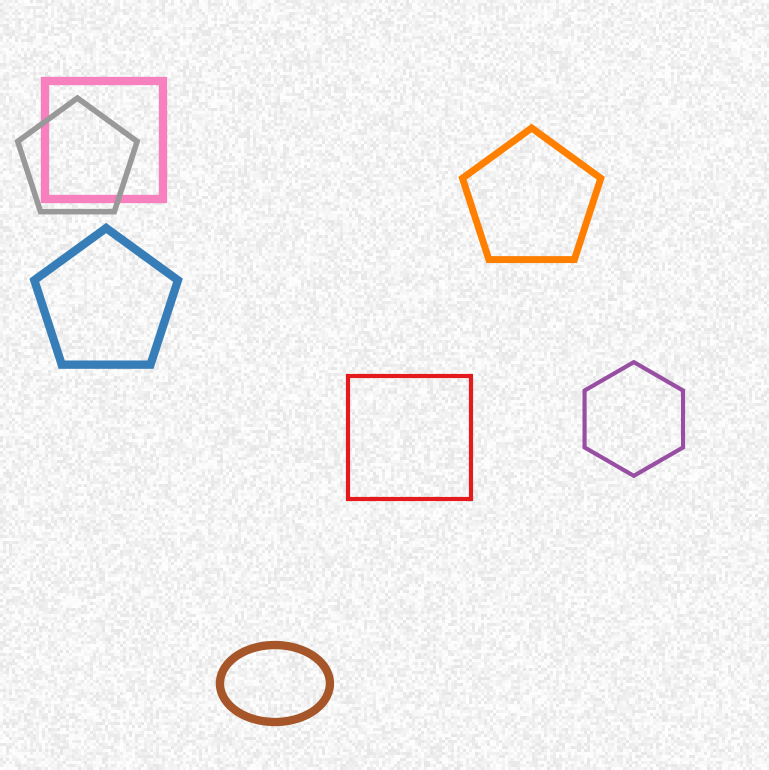[{"shape": "square", "thickness": 1.5, "radius": 0.4, "center": [0.532, 0.432]}, {"shape": "pentagon", "thickness": 3, "radius": 0.49, "center": [0.138, 0.606]}, {"shape": "hexagon", "thickness": 1.5, "radius": 0.37, "center": [0.823, 0.456]}, {"shape": "pentagon", "thickness": 2.5, "radius": 0.47, "center": [0.69, 0.739]}, {"shape": "oval", "thickness": 3, "radius": 0.36, "center": [0.357, 0.112]}, {"shape": "square", "thickness": 3, "radius": 0.38, "center": [0.135, 0.818]}, {"shape": "pentagon", "thickness": 2, "radius": 0.41, "center": [0.101, 0.791]}]